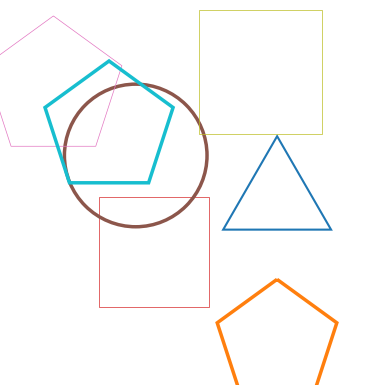[{"shape": "triangle", "thickness": 1.5, "radius": 0.81, "center": [0.72, 0.484]}, {"shape": "pentagon", "thickness": 2.5, "radius": 0.82, "center": [0.72, 0.111]}, {"shape": "square", "thickness": 0.5, "radius": 0.72, "center": [0.4, 0.346]}, {"shape": "circle", "thickness": 2.5, "radius": 0.93, "center": [0.353, 0.596]}, {"shape": "pentagon", "thickness": 0.5, "radius": 0.94, "center": [0.139, 0.771]}, {"shape": "square", "thickness": 0.5, "radius": 0.8, "center": [0.677, 0.813]}, {"shape": "pentagon", "thickness": 2.5, "radius": 0.87, "center": [0.283, 0.667]}]